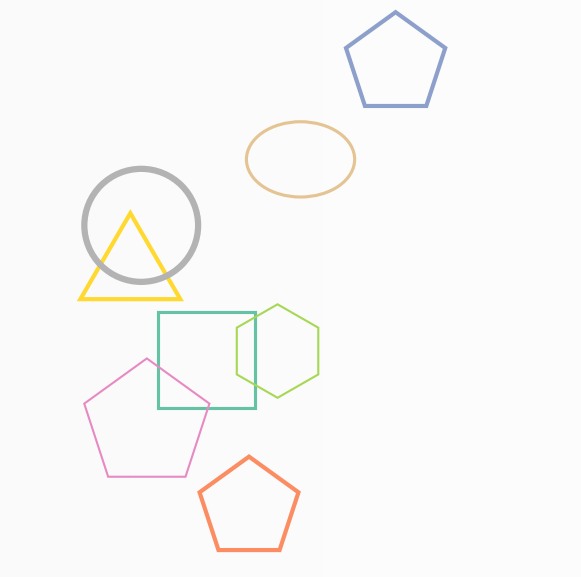[{"shape": "square", "thickness": 1.5, "radius": 0.42, "center": [0.355, 0.375]}, {"shape": "pentagon", "thickness": 2, "radius": 0.45, "center": [0.428, 0.119]}, {"shape": "pentagon", "thickness": 2, "radius": 0.45, "center": [0.681, 0.888]}, {"shape": "pentagon", "thickness": 1, "radius": 0.57, "center": [0.253, 0.265]}, {"shape": "hexagon", "thickness": 1, "radius": 0.4, "center": [0.477, 0.391]}, {"shape": "triangle", "thickness": 2, "radius": 0.5, "center": [0.224, 0.531]}, {"shape": "oval", "thickness": 1.5, "radius": 0.47, "center": [0.517, 0.723]}, {"shape": "circle", "thickness": 3, "radius": 0.49, "center": [0.243, 0.609]}]